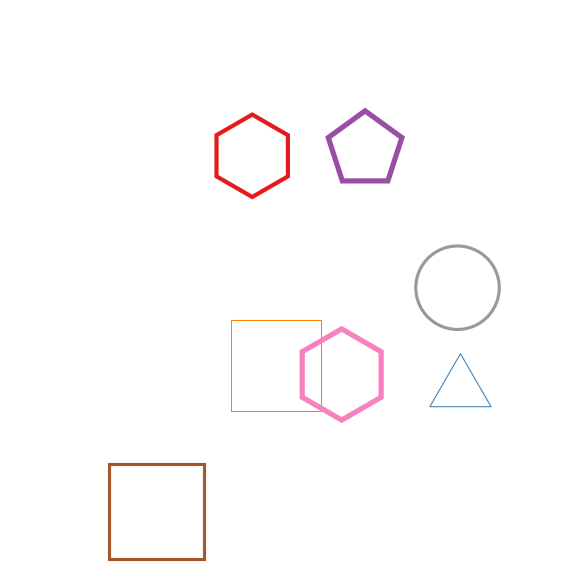[{"shape": "hexagon", "thickness": 2, "radius": 0.36, "center": [0.437, 0.729]}, {"shape": "triangle", "thickness": 0.5, "radius": 0.31, "center": [0.797, 0.325]}, {"shape": "pentagon", "thickness": 2.5, "radius": 0.34, "center": [0.632, 0.74]}, {"shape": "square", "thickness": 0.5, "radius": 0.39, "center": [0.478, 0.366]}, {"shape": "square", "thickness": 1.5, "radius": 0.41, "center": [0.271, 0.113]}, {"shape": "hexagon", "thickness": 2.5, "radius": 0.39, "center": [0.592, 0.351]}, {"shape": "circle", "thickness": 1.5, "radius": 0.36, "center": [0.792, 0.501]}]